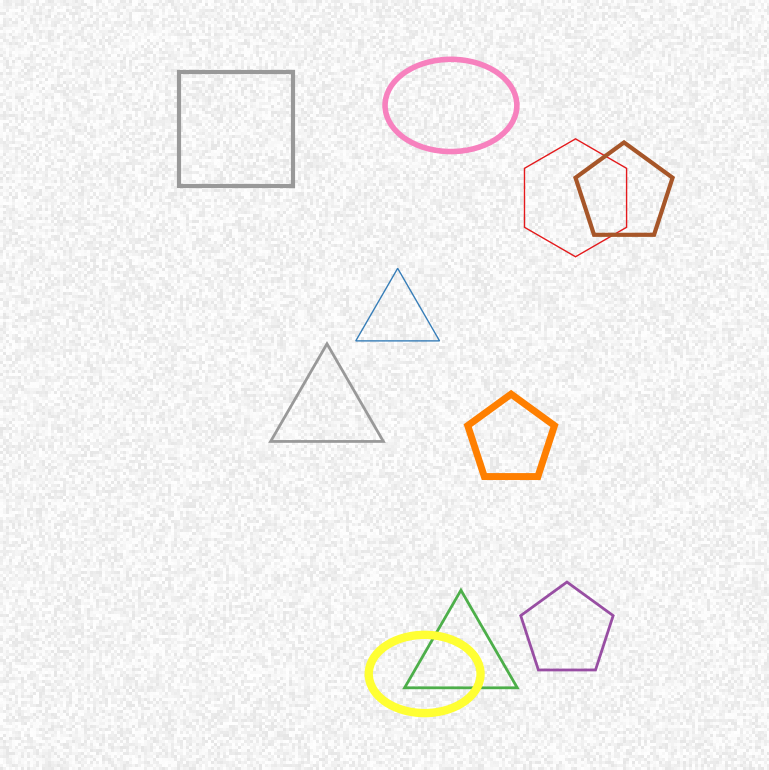[{"shape": "hexagon", "thickness": 0.5, "radius": 0.38, "center": [0.747, 0.743]}, {"shape": "triangle", "thickness": 0.5, "radius": 0.31, "center": [0.516, 0.589]}, {"shape": "triangle", "thickness": 1, "radius": 0.42, "center": [0.599, 0.149]}, {"shape": "pentagon", "thickness": 1, "radius": 0.32, "center": [0.736, 0.181]}, {"shape": "pentagon", "thickness": 2.5, "radius": 0.3, "center": [0.664, 0.429]}, {"shape": "oval", "thickness": 3, "radius": 0.36, "center": [0.551, 0.125]}, {"shape": "pentagon", "thickness": 1.5, "radius": 0.33, "center": [0.81, 0.749]}, {"shape": "oval", "thickness": 2, "radius": 0.43, "center": [0.586, 0.863]}, {"shape": "triangle", "thickness": 1, "radius": 0.42, "center": [0.425, 0.469]}, {"shape": "square", "thickness": 1.5, "radius": 0.37, "center": [0.306, 0.833]}]